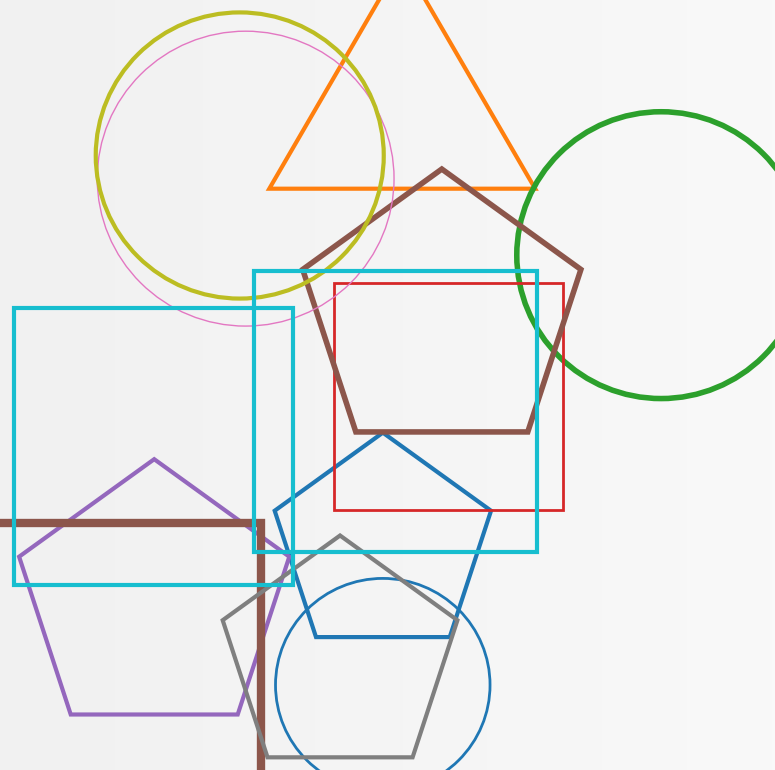[{"shape": "circle", "thickness": 1, "radius": 0.69, "center": [0.494, 0.11]}, {"shape": "pentagon", "thickness": 1.5, "radius": 0.73, "center": [0.494, 0.291]}, {"shape": "triangle", "thickness": 1.5, "radius": 0.99, "center": [0.519, 0.854]}, {"shape": "circle", "thickness": 2, "radius": 0.93, "center": [0.853, 0.669]}, {"shape": "square", "thickness": 1, "radius": 0.74, "center": [0.579, 0.485]}, {"shape": "pentagon", "thickness": 1.5, "radius": 0.92, "center": [0.199, 0.22]}, {"shape": "pentagon", "thickness": 2, "radius": 0.94, "center": [0.57, 0.592]}, {"shape": "square", "thickness": 3, "radius": 0.95, "center": [0.146, 0.13]}, {"shape": "circle", "thickness": 0.5, "radius": 0.96, "center": [0.317, 0.768]}, {"shape": "pentagon", "thickness": 1.5, "radius": 0.8, "center": [0.439, 0.145]}, {"shape": "circle", "thickness": 1.5, "radius": 0.93, "center": [0.309, 0.798]}, {"shape": "square", "thickness": 1.5, "radius": 0.91, "center": [0.51, 0.466]}, {"shape": "square", "thickness": 1.5, "radius": 0.9, "center": [0.198, 0.42]}]